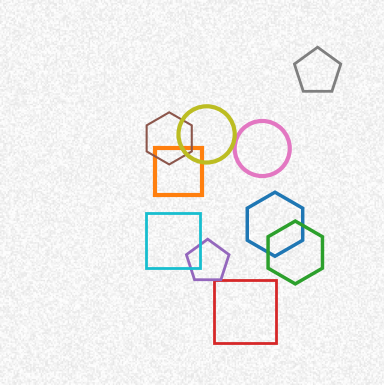[{"shape": "hexagon", "thickness": 2.5, "radius": 0.42, "center": [0.714, 0.418]}, {"shape": "square", "thickness": 3, "radius": 0.3, "center": [0.463, 0.554]}, {"shape": "hexagon", "thickness": 2.5, "radius": 0.41, "center": [0.767, 0.344]}, {"shape": "square", "thickness": 2, "radius": 0.4, "center": [0.636, 0.19]}, {"shape": "pentagon", "thickness": 2, "radius": 0.29, "center": [0.54, 0.321]}, {"shape": "hexagon", "thickness": 1.5, "radius": 0.34, "center": [0.44, 0.641]}, {"shape": "circle", "thickness": 3, "radius": 0.36, "center": [0.681, 0.614]}, {"shape": "pentagon", "thickness": 2, "radius": 0.32, "center": [0.825, 0.814]}, {"shape": "circle", "thickness": 3, "radius": 0.37, "center": [0.537, 0.651]}, {"shape": "square", "thickness": 2, "radius": 0.36, "center": [0.449, 0.376]}]